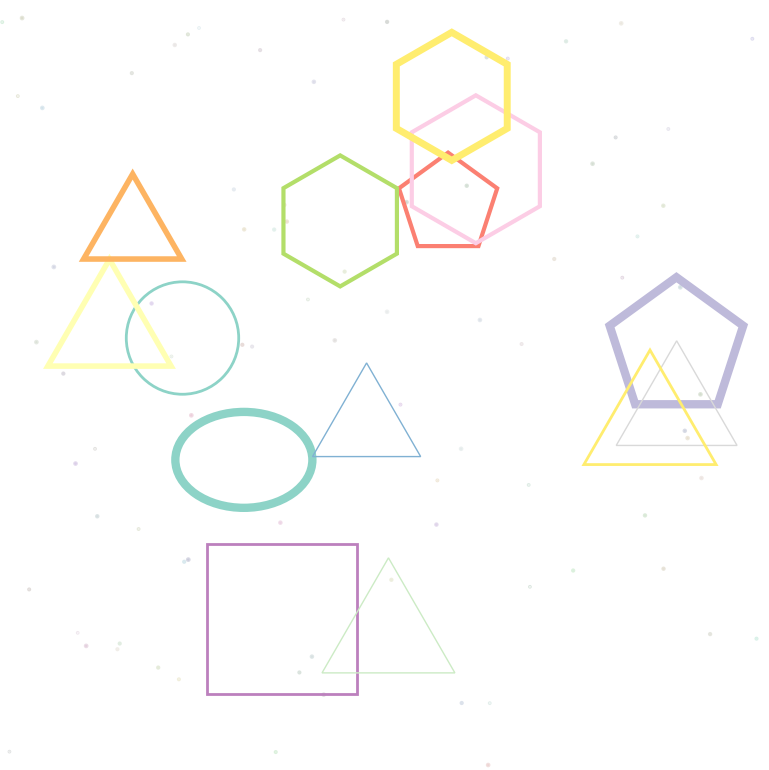[{"shape": "circle", "thickness": 1, "radius": 0.37, "center": [0.237, 0.561]}, {"shape": "oval", "thickness": 3, "radius": 0.44, "center": [0.317, 0.403]}, {"shape": "triangle", "thickness": 2, "radius": 0.46, "center": [0.142, 0.571]}, {"shape": "pentagon", "thickness": 3, "radius": 0.46, "center": [0.878, 0.549]}, {"shape": "pentagon", "thickness": 1.5, "radius": 0.34, "center": [0.582, 0.735]}, {"shape": "triangle", "thickness": 0.5, "radius": 0.41, "center": [0.476, 0.448]}, {"shape": "triangle", "thickness": 2, "radius": 0.37, "center": [0.172, 0.7]}, {"shape": "hexagon", "thickness": 1.5, "radius": 0.43, "center": [0.442, 0.713]}, {"shape": "hexagon", "thickness": 1.5, "radius": 0.48, "center": [0.618, 0.78]}, {"shape": "triangle", "thickness": 0.5, "radius": 0.45, "center": [0.879, 0.467]}, {"shape": "square", "thickness": 1, "radius": 0.49, "center": [0.366, 0.196]}, {"shape": "triangle", "thickness": 0.5, "radius": 0.5, "center": [0.504, 0.176]}, {"shape": "hexagon", "thickness": 2.5, "radius": 0.42, "center": [0.587, 0.875]}, {"shape": "triangle", "thickness": 1, "radius": 0.5, "center": [0.844, 0.446]}]